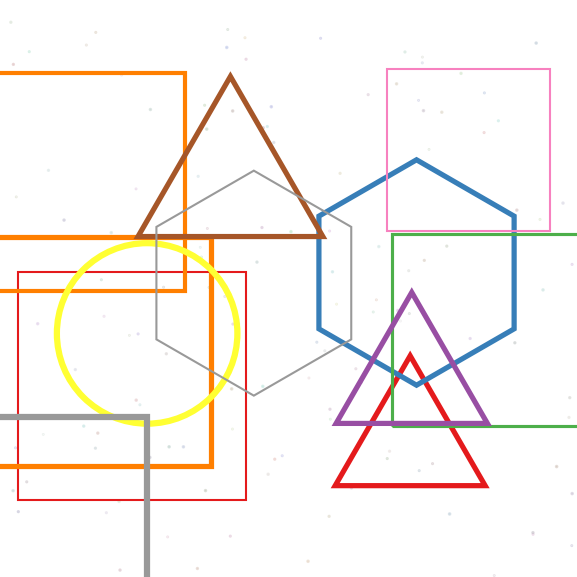[{"shape": "triangle", "thickness": 2.5, "radius": 0.75, "center": [0.71, 0.233]}, {"shape": "square", "thickness": 1, "radius": 0.99, "center": [0.229, 0.33]}, {"shape": "hexagon", "thickness": 2.5, "radius": 0.98, "center": [0.721, 0.527]}, {"shape": "square", "thickness": 1.5, "radius": 0.83, "center": [0.844, 0.428]}, {"shape": "triangle", "thickness": 2.5, "radius": 0.76, "center": [0.713, 0.342]}, {"shape": "square", "thickness": 2, "radius": 0.95, "center": [0.132, 0.684]}, {"shape": "square", "thickness": 2.5, "radius": 0.99, "center": [0.167, 0.391]}, {"shape": "circle", "thickness": 3, "radius": 0.78, "center": [0.255, 0.422]}, {"shape": "triangle", "thickness": 2.5, "radius": 0.92, "center": [0.399, 0.682]}, {"shape": "square", "thickness": 1, "radius": 0.7, "center": [0.811, 0.739]}, {"shape": "hexagon", "thickness": 1, "radius": 0.97, "center": [0.44, 0.509]}, {"shape": "square", "thickness": 3, "radius": 0.76, "center": [0.103, 0.125]}]